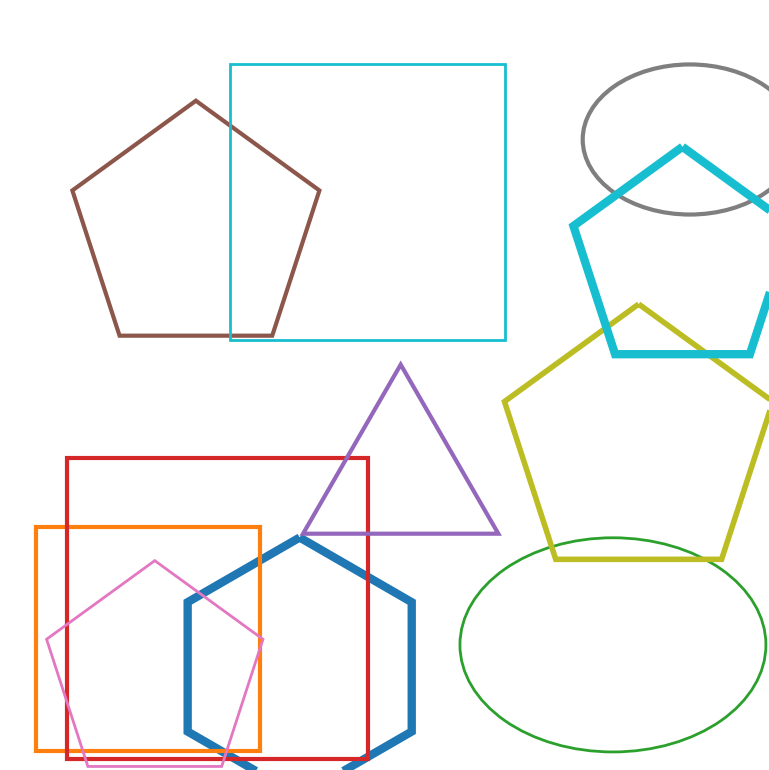[{"shape": "hexagon", "thickness": 3, "radius": 0.84, "center": [0.389, 0.134]}, {"shape": "square", "thickness": 1.5, "radius": 0.73, "center": [0.192, 0.171]}, {"shape": "oval", "thickness": 1, "radius": 0.99, "center": [0.796, 0.163]}, {"shape": "square", "thickness": 1.5, "radius": 0.98, "center": [0.283, 0.21]}, {"shape": "triangle", "thickness": 1.5, "radius": 0.73, "center": [0.52, 0.38]}, {"shape": "pentagon", "thickness": 1.5, "radius": 0.84, "center": [0.254, 0.701]}, {"shape": "pentagon", "thickness": 1, "radius": 0.74, "center": [0.201, 0.124]}, {"shape": "oval", "thickness": 1.5, "radius": 0.7, "center": [0.896, 0.819]}, {"shape": "pentagon", "thickness": 2, "radius": 0.92, "center": [0.829, 0.422]}, {"shape": "square", "thickness": 1, "radius": 0.89, "center": [0.477, 0.738]}, {"shape": "pentagon", "thickness": 3, "radius": 0.74, "center": [0.886, 0.66]}]